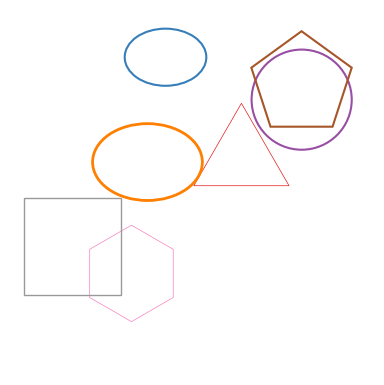[{"shape": "triangle", "thickness": 0.5, "radius": 0.71, "center": [0.627, 0.589]}, {"shape": "oval", "thickness": 1.5, "radius": 0.53, "center": [0.43, 0.851]}, {"shape": "circle", "thickness": 1.5, "radius": 0.65, "center": [0.784, 0.741]}, {"shape": "oval", "thickness": 2, "radius": 0.71, "center": [0.383, 0.579]}, {"shape": "pentagon", "thickness": 1.5, "radius": 0.69, "center": [0.783, 0.782]}, {"shape": "hexagon", "thickness": 0.5, "radius": 0.63, "center": [0.341, 0.29]}, {"shape": "square", "thickness": 1, "radius": 0.63, "center": [0.188, 0.359]}]